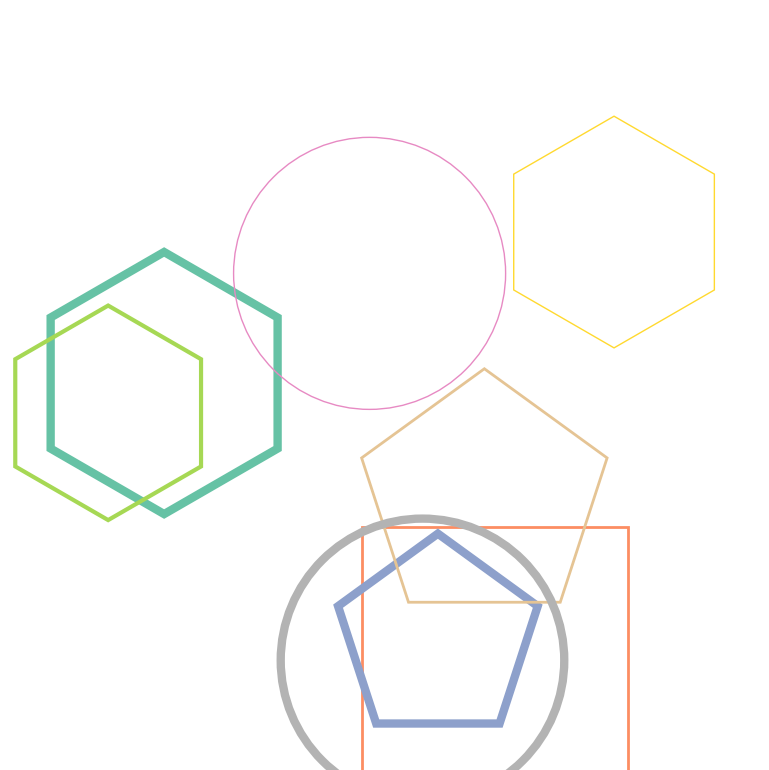[{"shape": "hexagon", "thickness": 3, "radius": 0.85, "center": [0.213, 0.503]}, {"shape": "square", "thickness": 1, "radius": 0.86, "center": [0.643, 0.143]}, {"shape": "pentagon", "thickness": 3, "radius": 0.68, "center": [0.569, 0.171]}, {"shape": "circle", "thickness": 0.5, "radius": 0.88, "center": [0.48, 0.645]}, {"shape": "hexagon", "thickness": 1.5, "radius": 0.7, "center": [0.14, 0.464]}, {"shape": "hexagon", "thickness": 0.5, "radius": 0.75, "center": [0.797, 0.699]}, {"shape": "pentagon", "thickness": 1, "radius": 0.84, "center": [0.629, 0.353]}, {"shape": "circle", "thickness": 3, "radius": 0.92, "center": [0.549, 0.142]}]